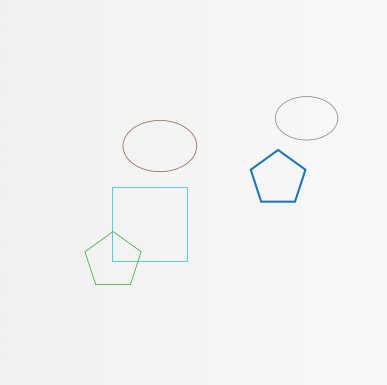[{"shape": "pentagon", "thickness": 1.5, "radius": 0.37, "center": [0.718, 0.536]}, {"shape": "pentagon", "thickness": 0.5, "radius": 0.38, "center": [0.292, 0.322]}, {"shape": "oval", "thickness": 0.5, "radius": 0.48, "center": [0.413, 0.621]}, {"shape": "oval", "thickness": 0.5, "radius": 0.4, "center": [0.791, 0.693]}, {"shape": "square", "thickness": 0.5, "radius": 0.48, "center": [0.386, 0.417]}]